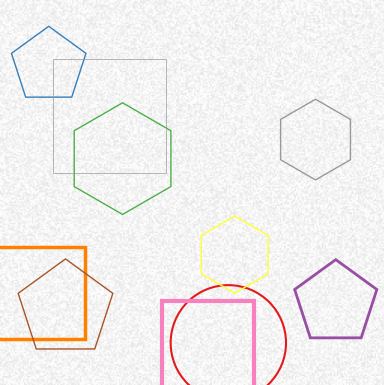[{"shape": "circle", "thickness": 1.5, "radius": 0.75, "center": [0.593, 0.11]}, {"shape": "pentagon", "thickness": 1, "radius": 0.51, "center": [0.127, 0.83]}, {"shape": "hexagon", "thickness": 1, "radius": 0.73, "center": [0.318, 0.588]}, {"shape": "pentagon", "thickness": 2, "radius": 0.56, "center": [0.872, 0.213]}, {"shape": "square", "thickness": 2.5, "radius": 0.6, "center": [0.101, 0.239]}, {"shape": "hexagon", "thickness": 1, "radius": 0.5, "center": [0.61, 0.339]}, {"shape": "pentagon", "thickness": 1, "radius": 0.65, "center": [0.17, 0.198]}, {"shape": "square", "thickness": 3, "radius": 0.59, "center": [0.54, 0.1]}, {"shape": "hexagon", "thickness": 1, "radius": 0.52, "center": [0.82, 0.638]}, {"shape": "square", "thickness": 0.5, "radius": 0.74, "center": [0.285, 0.698]}]